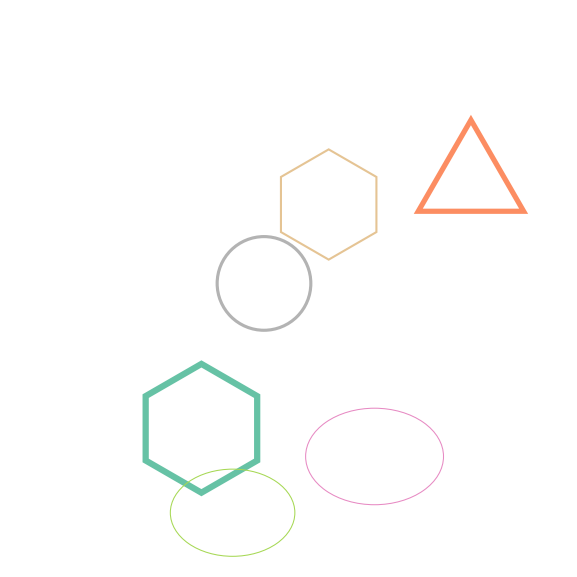[{"shape": "hexagon", "thickness": 3, "radius": 0.56, "center": [0.349, 0.257]}, {"shape": "triangle", "thickness": 2.5, "radius": 0.53, "center": [0.815, 0.686]}, {"shape": "oval", "thickness": 0.5, "radius": 0.6, "center": [0.649, 0.209]}, {"shape": "oval", "thickness": 0.5, "radius": 0.54, "center": [0.403, 0.111]}, {"shape": "hexagon", "thickness": 1, "radius": 0.48, "center": [0.569, 0.645]}, {"shape": "circle", "thickness": 1.5, "radius": 0.41, "center": [0.457, 0.508]}]